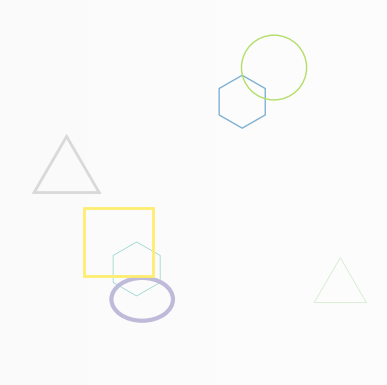[{"shape": "hexagon", "thickness": 0.5, "radius": 0.35, "center": [0.353, 0.301]}, {"shape": "oval", "thickness": 3, "radius": 0.4, "center": [0.367, 0.223]}, {"shape": "hexagon", "thickness": 1, "radius": 0.34, "center": [0.625, 0.736]}, {"shape": "circle", "thickness": 1, "radius": 0.42, "center": [0.707, 0.825]}, {"shape": "triangle", "thickness": 2, "radius": 0.49, "center": [0.172, 0.548]}, {"shape": "triangle", "thickness": 0.5, "radius": 0.39, "center": [0.878, 0.253]}, {"shape": "square", "thickness": 2, "radius": 0.44, "center": [0.305, 0.371]}]